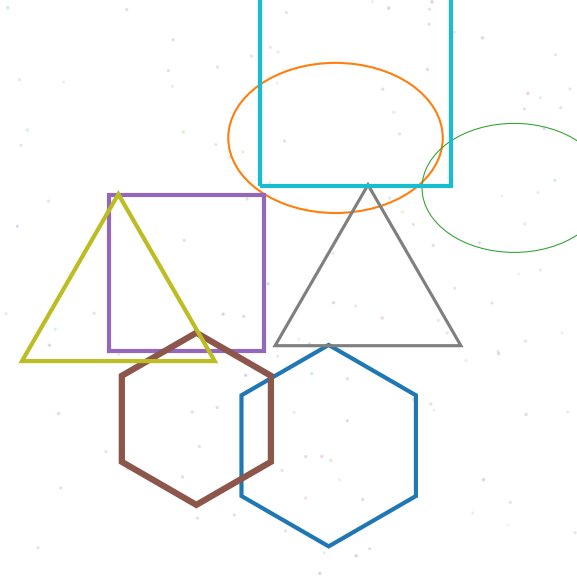[{"shape": "hexagon", "thickness": 2, "radius": 0.87, "center": [0.569, 0.227]}, {"shape": "oval", "thickness": 1, "radius": 0.93, "center": [0.581, 0.76]}, {"shape": "oval", "thickness": 0.5, "radius": 0.8, "center": [0.89, 0.674]}, {"shape": "square", "thickness": 2, "radius": 0.67, "center": [0.323, 0.526]}, {"shape": "hexagon", "thickness": 3, "radius": 0.75, "center": [0.34, 0.274]}, {"shape": "triangle", "thickness": 1.5, "radius": 0.93, "center": [0.637, 0.493]}, {"shape": "triangle", "thickness": 2, "radius": 0.96, "center": [0.205, 0.47]}, {"shape": "square", "thickness": 2, "radius": 0.83, "center": [0.616, 0.843]}]